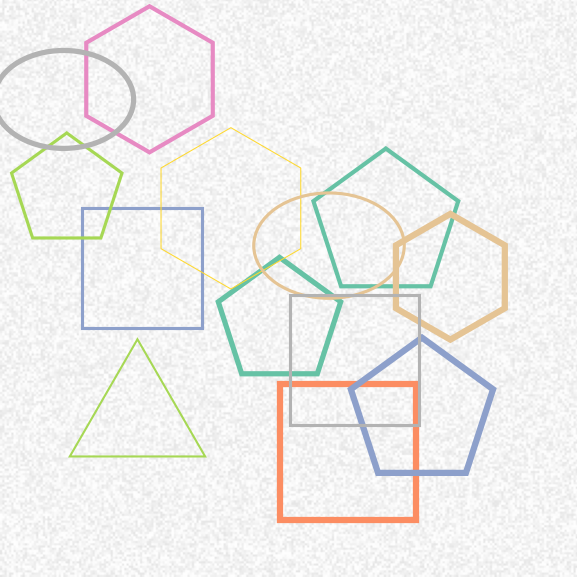[{"shape": "pentagon", "thickness": 2, "radius": 0.66, "center": [0.668, 0.61]}, {"shape": "pentagon", "thickness": 2.5, "radius": 0.56, "center": [0.484, 0.442]}, {"shape": "square", "thickness": 3, "radius": 0.59, "center": [0.603, 0.216]}, {"shape": "pentagon", "thickness": 3, "radius": 0.65, "center": [0.731, 0.285]}, {"shape": "square", "thickness": 1.5, "radius": 0.52, "center": [0.246, 0.535]}, {"shape": "hexagon", "thickness": 2, "radius": 0.63, "center": [0.259, 0.862]}, {"shape": "pentagon", "thickness": 1.5, "radius": 0.5, "center": [0.116, 0.668]}, {"shape": "triangle", "thickness": 1, "radius": 0.68, "center": [0.238, 0.276]}, {"shape": "hexagon", "thickness": 0.5, "radius": 0.7, "center": [0.4, 0.638]}, {"shape": "hexagon", "thickness": 3, "radius": 0.54, "center": [0.78, 0.52]}, {"shape": "oval", "thickness": 1.5, "radius": 0.65, "center": [0.57, 0.574]}, {"shape": "oval", "thickness": 2.5, "radius": 0.61, "center": [0.11, 0.827]}, {"shape": "square", "thickness": 1.5, "radius": 0.56, "center": [0.614, 0.376]}]